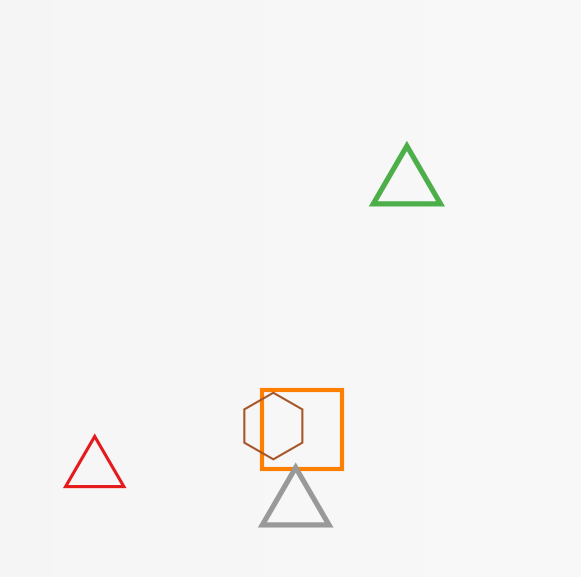[{"shape": "triangle", "thickness": 1.5, "radius": 0.29, "center": [0.163, 0.185]}, {"shape": "triangle", "thickness": 2.5, "radius": 0.33, "center": [0.7, 0.68]}, {"shape": "square", "thickness": 2, "radius": 0.34, "center": [0.52, 0.256]}, {"shape": "hexagon", "thickness": 1, "radius": 0.29, "center": [0.47, 0.261]}, {"shape": "triangle", "thickness": 2.5, "radius": 0.33, "center": [0.509, 0.123]}]